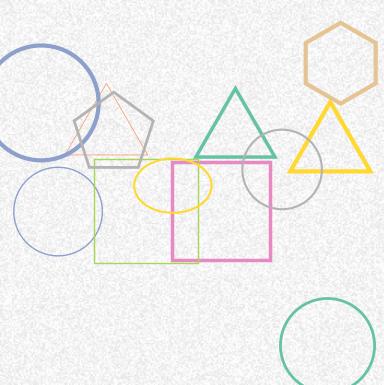[{"shape": "circle", "thickness": 2, "radius": 0.61, "center": [0.851, 0.102]}, {"shape": "triangle", "thickness": 2.5, "radius": 0.59, "center": [0.611, 0.651]}, {"shape": "triangle", "thickness": 0.5, "radius": 0.62, "center": [0.276, 0.66]}, {"shape": "circle", "thickness": 3, "radius": 0.75, "center": [0.107, 0.733]}, {"shape": "circle", "thickness": 1, "radius": 0.58, "center": [0.151, 0.451]}, {"shape": "square", "thickness": 2.5, "radius": 0.63, "center": [0.574, 0.452]}, {"shape": "square", "thickness": 1, "radius": 0.68, "center": [0.379, 0.452]}, {"shape": "triangle", "thickness": 3, "radius": 0.6, "center": [0.858, 0.615]}, {"shape": "oval", "thickness": 1.5, "radius": 0.5, "center": [0.449, 0.518]}, {"shape": "hexagon", "thickness": 3, "radius": 0.52, "center": [0.885, 0.836]}, {"shape": "circle", "thickness": 1.5, "radius": 0.52, "center": [0.733, 0.56]}, {"shape": "pentagon", "thickness": 2, "radius": 0.54, "center": [0.295, 0.653]}]